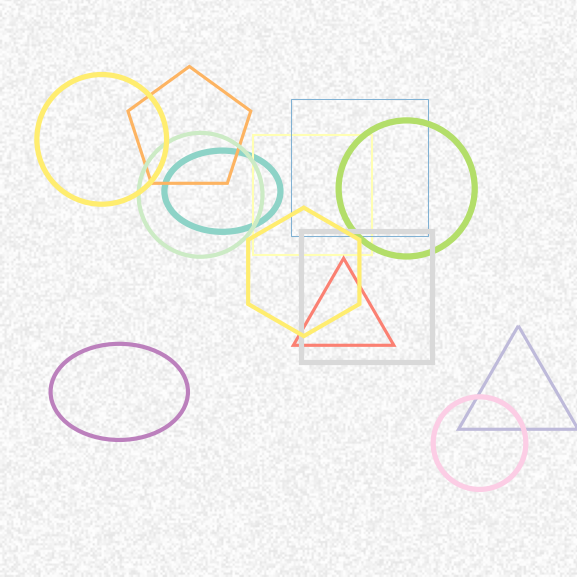[{"shape": "oval", "thickness": 3, "radius": 0.5, "center": [0.385, 0.668]}, {"shape": "square", "thickness": 1, "radius": 0.52, "center": [0.541, 0.662]}, {"shape": "triangle", "thickness": 1.5, "radius": 0.6, "center": [0.898, 0.316]}, {"shape": "triangle", "thickness": 1.5, "radius": 0.5, "center": [0.595, 0.451]}, {"shape": "square", "thickness": 0.5, "radius": 0.59, "center": [0.623, 0.709]}, {"shape": "pentagon", "thickness": 1.5, "radius": 0.56, "center": [0.328, 0.772]}, {"shape": "circle", "thickness": 3, "radius": 0.59, "center": [0.704, 0.673]}, {"shape": "circle", "thickness": 2.5, "radius": 0.4, "center": [0.83, 0.232]}, {"shape": "square", "thickness": 2.5, "radius": 0.57, "center": [0.634, 0.486]}, {"shape": "oval", "thickness": 2, "radius": 0.59, "center": [0.207, 0.321]}, {"shape": "circle", "thickness": 2, "radius": 0.54, "center": [0.347, 0.662]}, {"shape": "hexagon", "thickness": 2, "radius": 0.56, "center": [0.526, 0.528]}, {"shape": "circle", "thickness": 2.5, "radius": 0.56, "center": [0.176, 0.758]}]